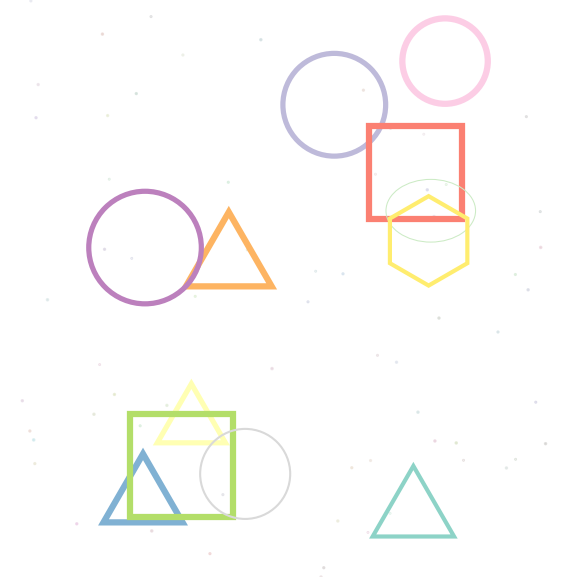[{"shape": "triangle", "thickness": 2, "radius": 0.41, "center": [0.716, 0.111]}, {"shape": "triangle", "thickness": 2.5, "radius": 0.34, "center": [0.331, 0.266]}, {"shape": "circle", "thickness": 2.5, "radius": 0.44, "center": [0.579, 0.818]}, {"shape": "square", "thickness": 3, "radius": 0.4, "center": [0.72, 0.7]}, {"shape": "triangle", "thickness": 3, "radius": 0.4, "center": [0.248, 0.134]}, {"shape": "triangle", "thickness": 3, "radius": 0.43, "center": [0.396, 0.546]}, {"shape": "square", "thickness": 3, "radius": 0.45, "center": [0.315, 0.193]}, {"shape": "circle", "thickness": 3, "radius": 0.37, "center": [0.771, 0.893]}, {"shape": "circle", "thickness": 1, "radius": 0.39, "center": [0.425, 0.179]}, {"shape": "circle", "thickness": 2.5, "radius": 0.49, "center": [0.251, 0.57]}, {"shape": "oval", "thickness": 0.5, "radius": 0.39, "center": [0.746, 0.634]}, {"shape": "hexagon", "thickness": 2, "radius": 0.39, "center": [0.742, 0.582]}]